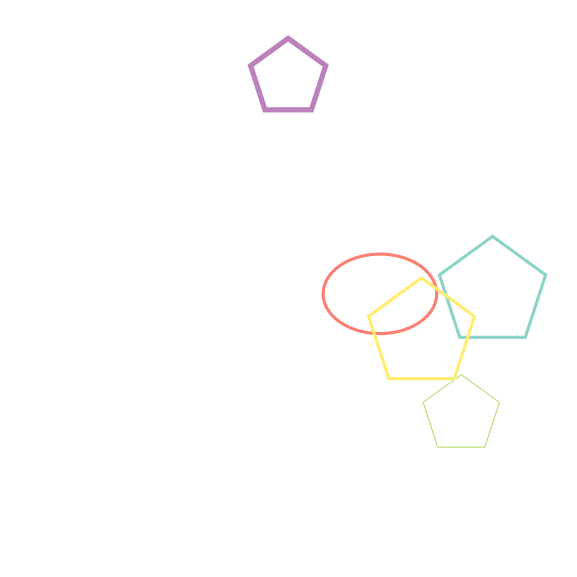[{"shape": "pentagon", "thickness": 1.5, "radius": 0.48, "center": [0.853, 0.493]}, {"shape": "oval", "thickness": 1.5, "radius": 0.49, "center": [0.658, 0.49]}, {"shape": "pentagon", "thickness": 0.5, "radius": 0.35, "center": [0.799, 0.281]}, {"shape": "pentagon", "thickness": 2.5, "radius": 0.34, "center": [0.499, 0.864]}, {"shape": "pentagon", "thickness": 1.5, "radius": 0.48, "center": [0.73, 0.421]}]